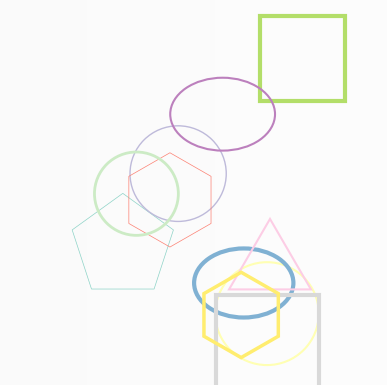[{"shape": "pentagon", "thickness": 0.5, "radius": 0.69, "center": [0.317, 0.36]}, {"shape": "circle", "thickness": 1.5, "radius": 0.67, "center": [0.689, 0.185]}, {"shape": "circle", "thickness": 1, "radius": 0.62, "center": [0.46, 0.549]}, {"shape": "hexagon", "thickness": 0.5, "radius": 0.61, "center": [0.439, 0.481]}, {"shape": "oval", "thickness": 3, "radius": 0.64, "center": [0.629, 0.265]}, {"shape": "square", "thickness": 3, "radius": 0.55, "center": [0.78, 0.848]}, {"shape": "triangle", "thickness": 1.5, "radius": 0.61, "center": [0.697, 0.309]}, {"shape": "square", "thickness": 3, "radius": 0.66, "center": [0.689, 0.102]}, {"shape": "oval", "thickness": 1.5, "radius": 0.68, "center": [0.575, 0.703]}, {"shape": "circle", "thickness": 2, "radius": 0.54, "center": [0.352, 0.497]}, {"shape": "hexagon", "thickness": 2.5, "radius": 0.55, "center": [0.622, 0.182]}]